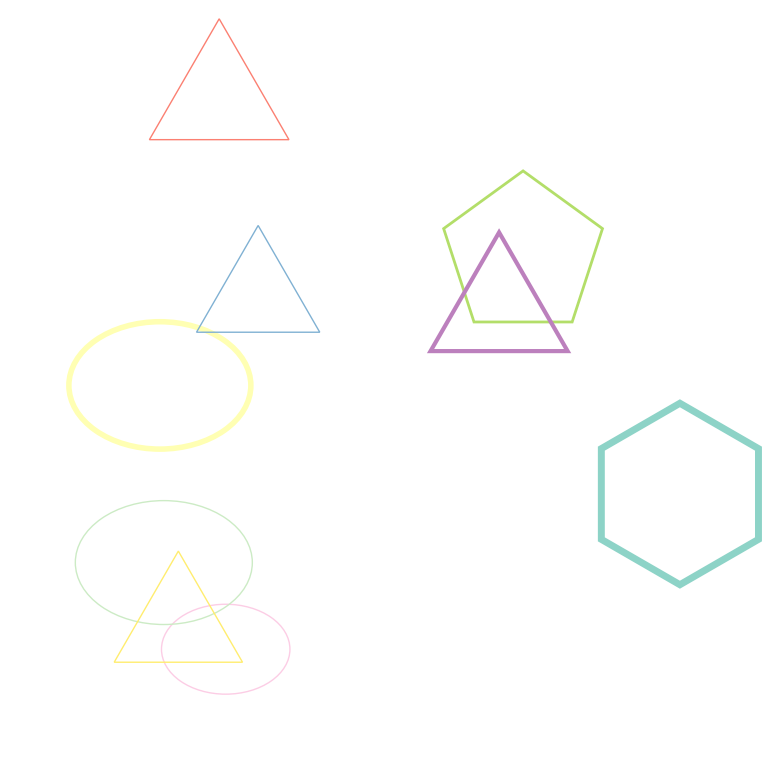[{"shape": "hexagon", "thickness": 2.5, "radius": 0.59, "center": [0.883, 0.358]}, {"shape": "oval", "thickness": 2, "radius": 0.59, "center": [0.208, 0.499]}, {"shape": "triangle", "thickness": 0.5, "radius": 0.52, "center": [0.285, 0.871]}, {"shape": "triangle", "thickness": 0.5, "radius": 0.46, "center": [0.335, 0.615]}, {"shape": "pentagon", "thickness": 1, "radius": 0.54, "center": [0.679, 0.67]}, {"shape": "oval", "thickness": 0.5, "radius": 0.42, "center": [0.293, 0.157]}, {"shape": "triangle", "thickness": 1.5, "radius": 0.51, "center": [0.648, 0.595]}, {"shape": "oval", "thickness": 0.5, "radius": 0.57, "center": [0.213, 0.269]}, {"shape": "triangle", "thickness": 0.5, "radius": 0.48, "center": [0.232, 0.188]}]